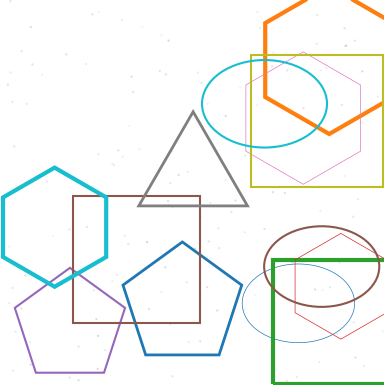[{"shape": "oval", "thickness": 0.5, "radius": 0.73, "center": [0.775, 0.212]}, {"shape": "pentagon", "thickness": 2, "radius": 0.81, "center": [0.474, 0.209]}, {"shape": "hexagon", "thickness": 3, "radius": 0.96, "center": [0.855, 0.844]}, {"shape": "square", "thickness": 3, "radius": 0.8, "center": [0.868, 0.164]}, {"shape": "hexagon", "thickness": 0.5, "radius": 0.69, "center": [0.885, 0.256]}, {"shape": "pentagon", "thickness": 1.5, "radius": 0.75, "center": [0.182, 0.154]}, {"shape": "oval", "thickness": 1.5, "radius": 0.75, "center": [0.836, 0.308]}, {"shape": "square", "thickness": 1.5, "radius": 0.83, "center": [0.355, 0.326]}, {"shape": "hexagon", "thickness": 0.5, "radius": 0.86, "center": [0.788, 0.693]}, {"shape": "triangle", "thickness": 2, "radius": 0.82, "center": [0.502, 0.547]}, {"shape": "square", "thickness": 1.5, "radius": 0.86, "center": [0.823, 0.685]}, {"shape": "hexagon", "thickness": 3, "radius": 0.77, "center": [0.142, 0.41]}, {"shape": "oval", "thickness": 1.5, "radius": 0.81, "center": [0.687, 0.73]}]